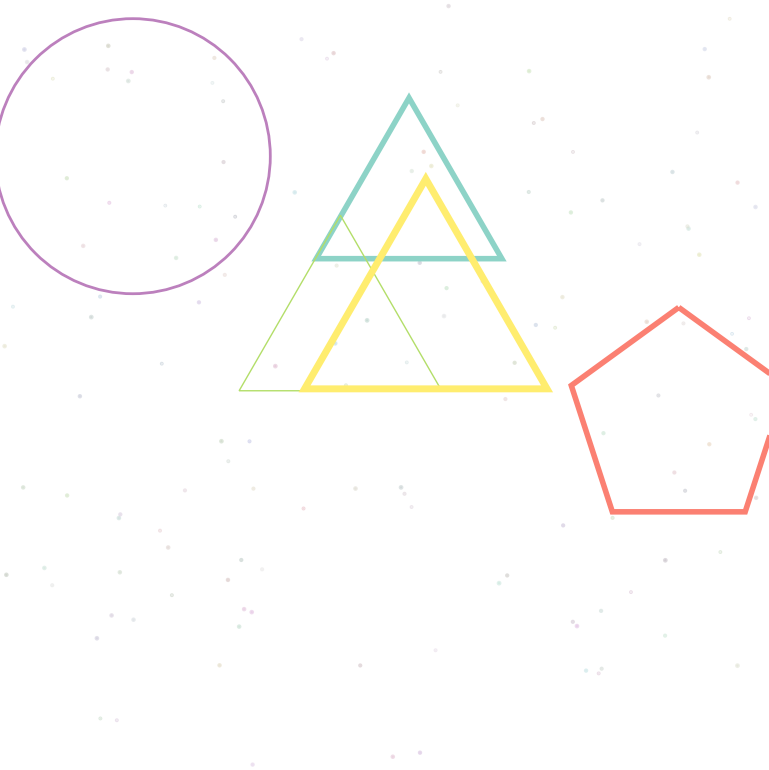[{"shape": "triangle", "thickness": 2, "radius": 0.7, "center": [0.531, 0.734]}, {"shape": "pentagon", "thickness": 2, "radius": 0.73, "center": [0.882, 0.454]}, {"shape": "triangle", "thickness": 0.5, "radius": 0.76, "center": [0.442, 0.568]}, {"shape": "circle", "thickness": 1, "radius": 0.89, "center": [0.172, 0.797]}, {"shape": "triangle", "thickness": 2.5, "radius": 0.91, "center": [0.553, 0.586]}]